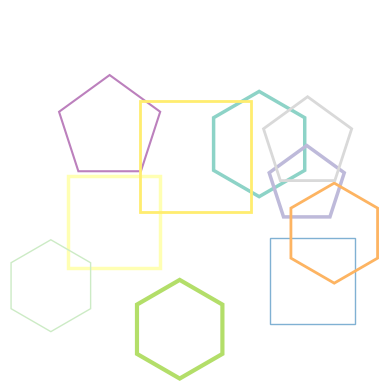[{"shape": "hexagon", "thickness": 2.5, "radius": 0.68, "center": [0.673, 0.626]}, {"shape": "square", "thickness": 2.5, "radius": 0.6, "center": [0.295, 0.423]}, {"shape": "pentagon", "thickness": 2.5, "radius": 0.51, "center": [0.797, 0.52]}, {"shape": "square", "thickness": 1, "radius": 0.56, "center": [0.812, 0.271]}, {"shape": "hexagon", "thickness": 2, "radius": 0.65, "center": [0.868, 0.394]}, {"shape": "hexagon", "thickness": 3, "radius": 0.64, "center": [0.467, 0.145]}, {"shape": "pentagon", "thickness": 2, "radius": 0.6, "center": [0.799, 0.628]}, {"shape": "pentagon", "thickness": 1.5, "radius": 0.69, "center": [0.285, 0.667]}, {"shape": "hexagon", "thickness": 1, "radius": 0.6, "center": [0.132, 0.258]}, {"shape": "square", "thickness": 2, "radius": 0.72, "center": [0.508, 0.594]}]